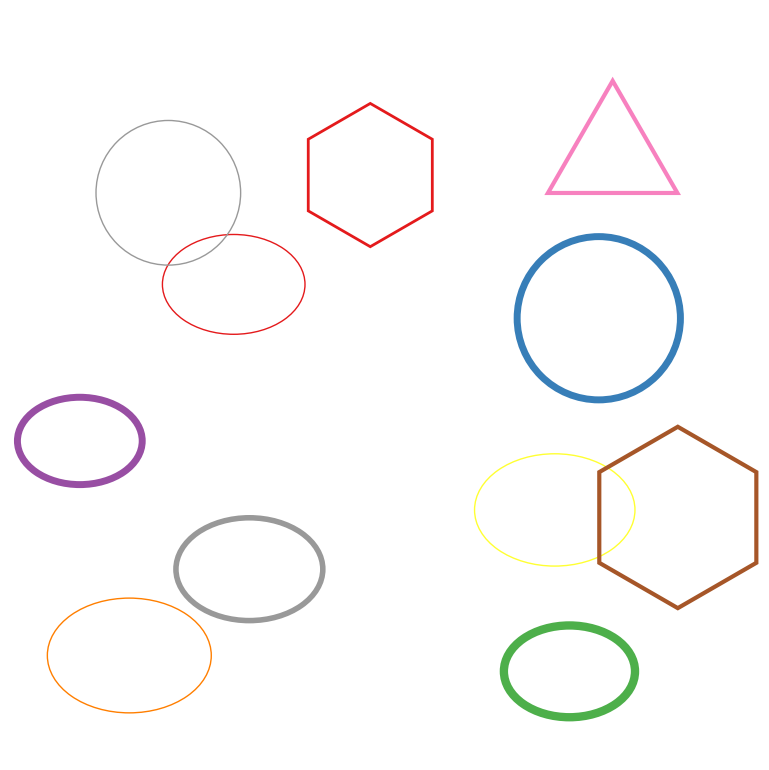[{"shape": "hexagon", "thickness": 1, "radius": 0.47, "center": [0.481, 0.773]}, {"shape": "oval", "thickness": 0.5, "radius": 0.46, "center": [0.304, 0.631]}, {"shape": "circle", "thickness": 2.5, "radius": 0.53, "center": [0.778, 0.587]}, {"shape": "oval", "thickness": 3, "radius": 0.43, "center": [0.74, 0.128]}, {"shape": "oval", "thickness": 2.5, "radius": 0.41, "center": [0.104, 0.427]}, {"shape": "oval", "thickness": 0.5, "radius": 0.53, "center": [0.168, 0.149]}, {"shape": "oval", "thickness": 0.5, "radius": 0.52, "center": [0.72, 0.338]}, {"shape": "hexagon", "thickness": 1.5, "radius": 0.59, "center": [0.88, 0.328]}, {"shape": "triangle", "thickness": 1.5, "radius": 0.49, "center": [0.796, 0.798]}, {"shape": "circle", "thickness": 0.5, "radius": 0.47, "center": [0.219, 0.75]}, {"shape": "oval", "thickness": 2, "radius": 0.48, "center": [0.324, 0.261]}]